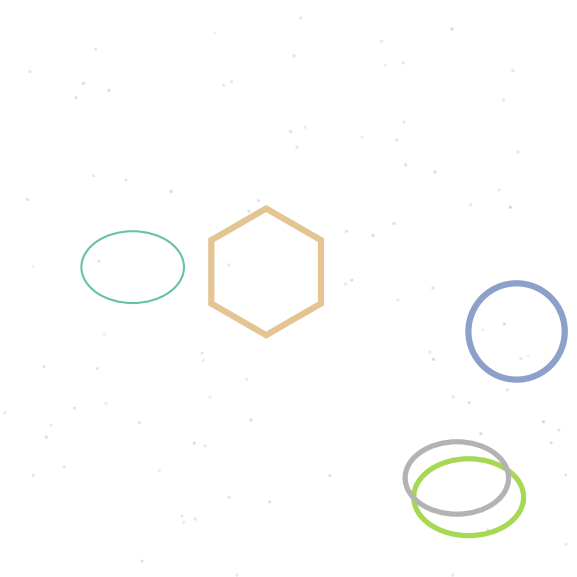[{"shape": "oval", "thickness": 1, "radius": 0.44, "center": [0.23, 0.537]}, {"shape": "circle", "thickness": 3, "radius": 0.42, "center": [0.895, 0.425]}, {"shape": "oval", "thickness": 2.5, "radius": 0.48, "center": [0.812, 0.138]}, {"shape": "hexagon", "thickness": 3, "radius": 0.55, "center": [0.461, 0.528]}, {"shape": "oval", "thickness": 2.5, "radius": 0.45, "center": [0.791, 0.171]}]